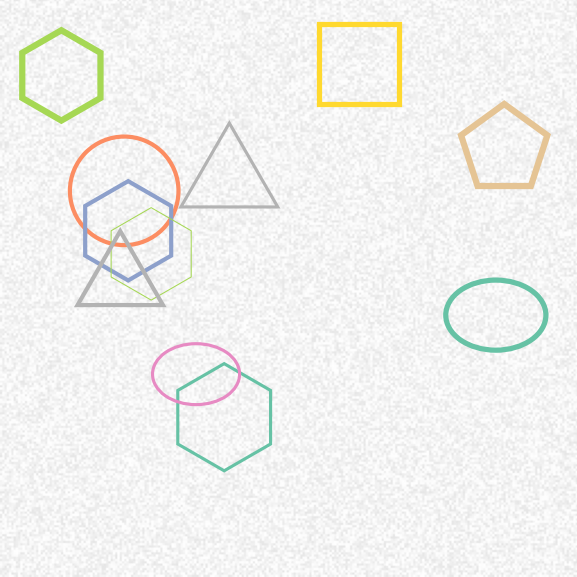[{"shape": "oval", "thickness": 2.5, "radius": 0.43, "center": [0.859, 0.453]}, {"shape": "hexagon", "thickness": 1.5, "radius": 0.46, "center": [0.388, 0.277]}, {"shape": "circle", "thickness": 2, "radius": 0.47, "center": [0.215, 0.669]}, {"shape": "hexagon", "thickness": 2, "radius": 0.43, "center": [0.222, 0.599]}, {"shape": "oval", "thickness": 1.5, "radius": 0.38, "center": [0.339, 0.351]}, {"shape": "hexagon", "thickness": 3, "radius": 0.39, "center": [0.106, 0.869]}, {"shape": "hexagon", "thickness": 0.5, "radius": 0.4, "center": [0.262, 0.56]}, {"shape": "square", "thickness": 2.5, "radius": 0.34, "center": [0.622, 0.888]}, {"shape": "pentagon", "thickness": 3, "radius": 0.39, "center": [0.873, 0.741]}, {"shape": "triangle", "thickness": 1.5, "radius": 0.48, "center": [0.397, 0.689]}, {"shape": "triangle", "thickness": 2, "radius": 0.43, "center": [0.208, 0.514]}]